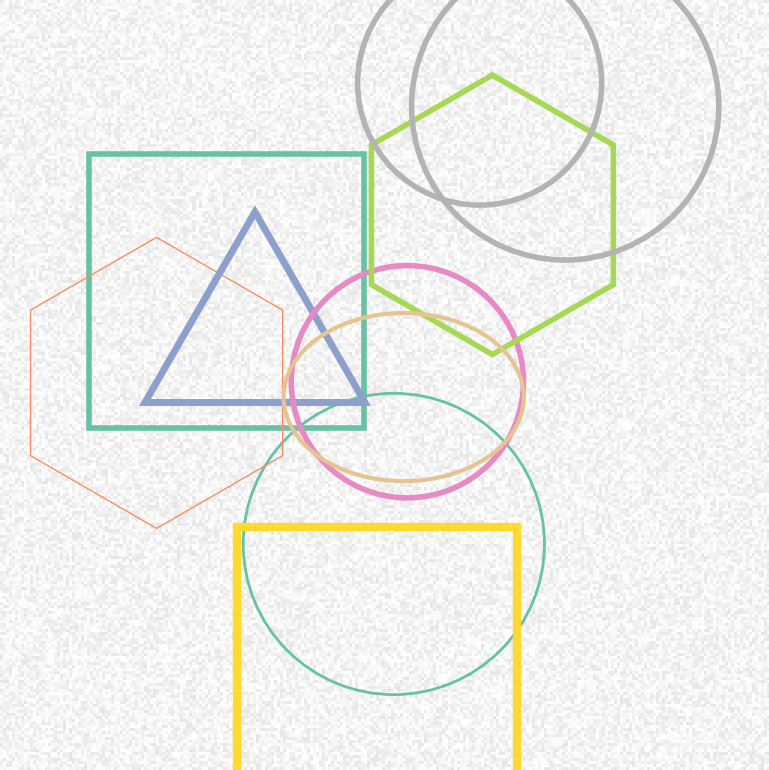[{"shape": "circle", "thickness": 1, "radius": 0.98, "center": [0.511, 0.294]}, {"shape": "square", "thickness": 2, "radius": 0.89, "center": [0.295, 0.622]}, {"shape": "hexagon", "thickness": 0.5, "radius": 0.95, "center": [0.203, 0.503]}, {"shape": "triangle", "thickness": 2.5, "radius": 0.82, "center": [0.331, 0.56]}, {"shape": "circle", "thickness": 2, "radius": 0.75, "center": [0.529, 0.504]}, {"shape": "hexagon", "thickness": 2, "radius": 0.91, "center": [0.639, 0.721]}, {"shape": "square", "thickness": 3, "radius": 0.91, "center": [0.49, 0.134]}, {"shape": "oval", "thickness": 1.5, "radius": 0.78, "center": [0.524, 0.484]}, {"shape": "circle", "thickness": 2, "radius": 1.0, "center": [0.734, 0.862]}, {"shape": "circle", "thickness": 2, "radius": 0.79, "center": [0.623, 0.892]}]